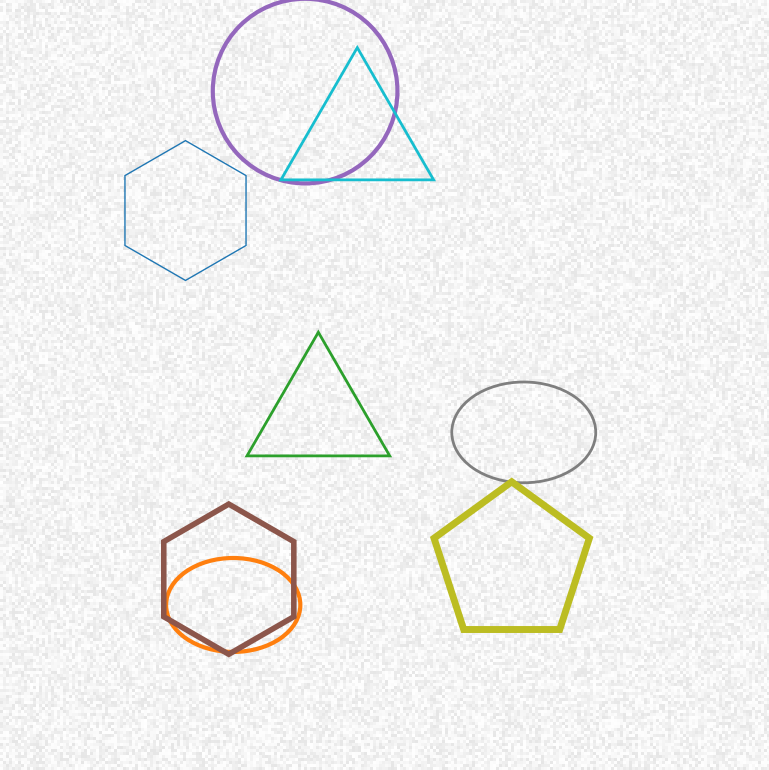[{"shape": "hexagon", "thickness": 0.5, "radius": 0.45, "center": [0.241, 0.727]}, {"shape": "oval", "thickness": 1.5, "radius": 0.44, "center": [0.303, 0.214]}, {"shape": "triangle", "thickness": 1, "radius": 0.54, "center": [0.413, 0.461]}, {"shape": "circle", "thickness": 1.5, "radius": 0.6, "center": [0.396, 0.882]}, {"shape": "hexagon", "thickness": 2, "radius": 0.49, "center": [0.297, 0.248]}, {"shape": "oval", "thickness": 1, "radius": 0.47, "center": [0.68, 0.438]}, {"shape": "pentagon", "thickness": 2.5, "radius": 0.53, "center": [0.665, 0.268]}, {"shape": "triangle", "thickness": 1, "radius": 0.57, "center": [0.464, 0.824]}]